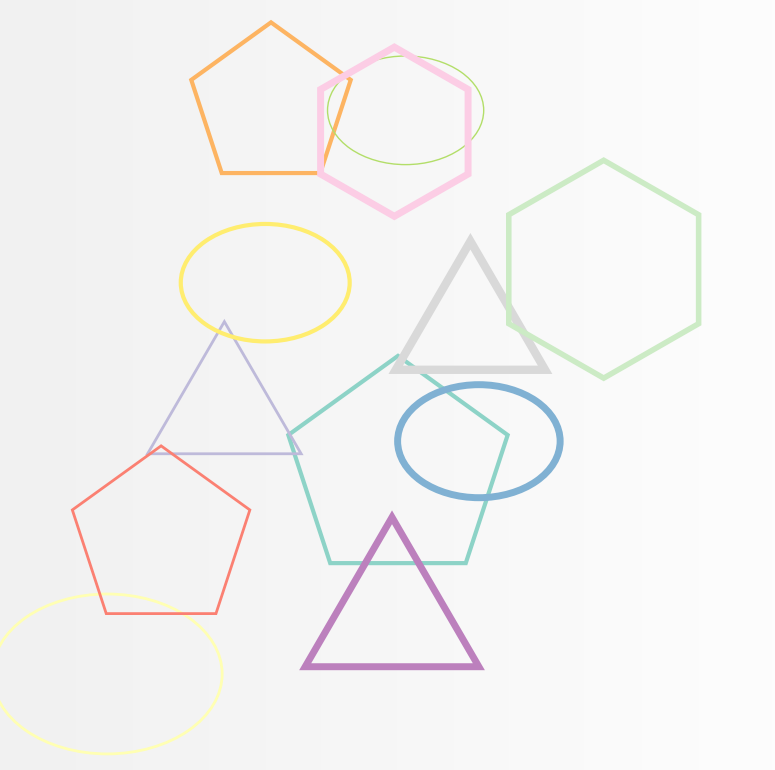[{"shape": "pentagon", "thickness": 1.5, "radius": 0.74, "center": [0.514, 0.389]}, {"shape": "oval", "thickness": 1, "radius": 0.74, "center": [0.138, 0.125]}, {"shape": "triangle", "thickness": 1, "radius": 0.57, "center": [0.29, 0.468]}, {"shape": "pentagon", "thickness": 1, "radius": 0.6, "center": [0.208, 0.301]}, {"shape": "oval", "thickness": 2.5, "radius": 0.52, "center": [0.618, 0.427]}, {"shape": "pentagon", "thickness": 1.5, "radius": 0.54, "center": [0.35, 0.863]}, {"shape": "oval", "thickness": 0.5, "radius": 0.5, "center": [0.523, 0.857]}, {"shape": "hexagon", "thickness": 2.5, "radius": 0.55, "center": [0.509, 0.829]}, {"shape": "triangle", "thickness": 3, "radius": 0.56, "center": [0.607, 0.575]}, {"shape": "triangle", "thickness": 2.5, "radius": 0.65, "center": [0.506, 0.199]}, {"shape": "hexagon", "thickness": 2, "radius": 0.71, "center": [0.779, 0.65]}, {"shape": "oval", "thickness": 1.5, "radius": 0.54, "center": [0.342, 0.633]}]